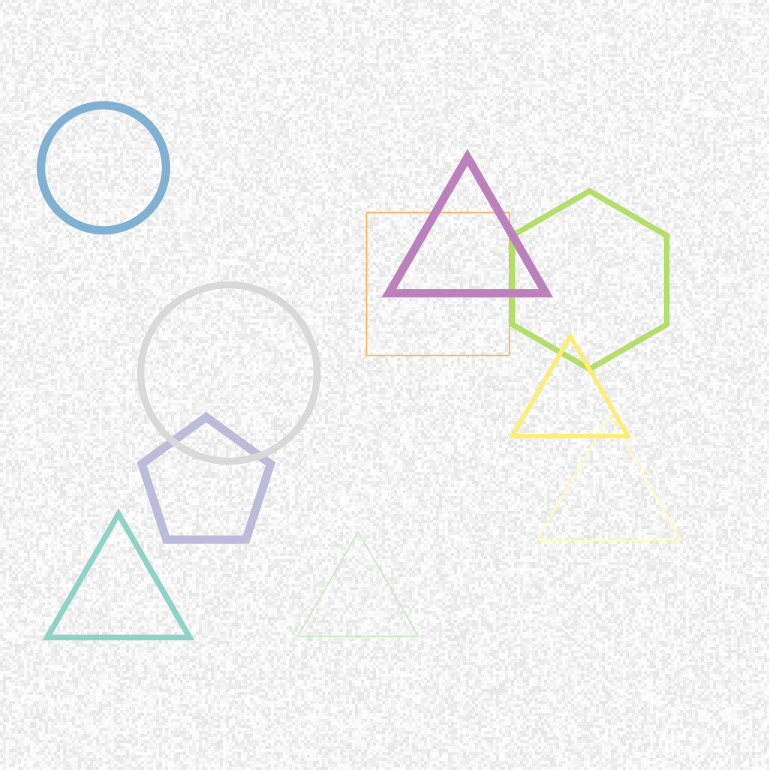[{"shape": "triangle", "thickness": 2, "radius": 0.53, "center": [0.154, 0.226]}, {"shape": "triangle", "thickness": 0.5, "radius": 0.54, "center": [0.791, 0.352]}, {"shape": "pentagon", "thickness": 3, "radius": 0.44, "center": [0.268, 0.37]}, {"shape": "circle", "thickness": 3, "radius": 0.41, "center": [0.134, 0.782]}, {"shape": "square", "thickness": 0.5, "radius": 0.46, "center": [0.568, 0.632]}, {"shape": "hexagon", "thickness": 2, "radius": 0.58, "center": [0.766, 0.636]}, {"shape": "circle", "thickness": 2.5, "radius": 0.57, "center": [0.297, 0.516]}, {"shape": "triangle", "thickness": 3, "radius": 0.59, "center": [0.607, 0.678]}, {"shape": "triangle", "thickness": 0.5, "radius": 0.45, "center": [0.465, 0.219]}, {"shape": "triangle", "thickness": 1.5, "radius": 0.43, "center": [0.741, 0.477]}]